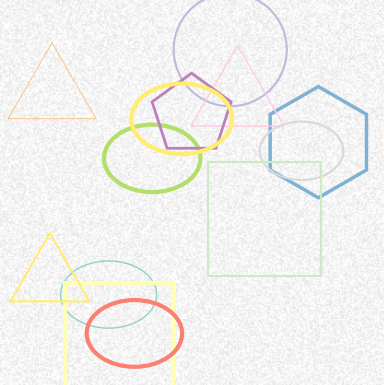[{"shape": "oval", "thickness": 1, "radius": 0.62, "center": [0.282, 0.235]}, {"shape": "square", "thickness": 3, "radius": 0.7, "center": [0.309, 0.125]}, {"shape": "circle", "thickness": 1.5, "radius": 0.73, "center": [0.598, 0.871]}, {"shape": "oval", "thickness": 3, "radius": 0.62, "center": [0.349, 0.134]}, {"shape": "hexagon", "thickness": 2.5, "radius": 0.72, "center": [0.827, 0.631]}, {"shape": "triangle", "thickness": 0.5, "radius": 0.66, "center": [0.135, 0.757]}, {"shape": "oval", "thickness": 3, "radius": 0.63, "center": [0.395, 0.589]}, {"shape": "triangle", "thickness": 1, "radius": 0.7, "center": [0.617, 0.742]}, {"shape": "oval", "thickness": 1.5, "radius": 0.54, "center": [0.783, 0.608]}, {"shape": "pentagon", "thickness": 2, "radius": 0.54, "center": [0.498, 0.702]}, {"shape": "square", "thickness": 1.5, "radius": 0.74, "center": [0.687, 0.431]}, {"shape": "oval", "thickness": 3, "radius": 0.65, "center": [0.472, 0.691]}, {"shape": "triangle", "thickness": 1.5, "radius": 0.59, "center": [0.13, 0.276]}]